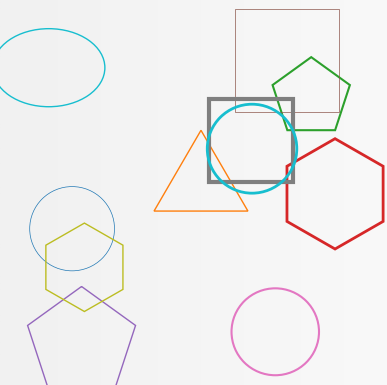[{"shape": "circle", "thickness": 0.5, "radius": 0.55, "center": [0.186, 0.406]}, {"shape": "triangle", "thickness": 1, "radius": 0.7, "center": [0.519, 0.522]}, {"shape": "pentagon", "thickness": 1.5, "radius": 0.52, "center": [0.803, 0.747]}, {"shape": "hexagon", "thickness": 2, "radius": 0.72, "center": [0.865, 0.497]}, {"shape": "pentagon", "thickness": 1, "radius": 0.73, "center": [0.211, 0.109]}, {"shape": "square", "thickness": 0.5, "radius": 0.67, "center": [0.741, 0.843]}, {"shape": "circle", "thickness": 1.5, "radius": 0.56, "center": [0.71, 0.138]}, {"shape": "square", "thickness": 3, "radius": 0.54, "center": [0.648, 0.635]}, {"shape": "hexagon", "thickness": 1, "radius": 0.57, "center": [0.218, 0.306]}, {"shape": "circle", "thickness": 2, "radius": 0.58, "center": [0.65, 0.614]}, {"shape": "oval", "thickness": 1, "radius": 0.72, "center": [0.126, 0.824]}]